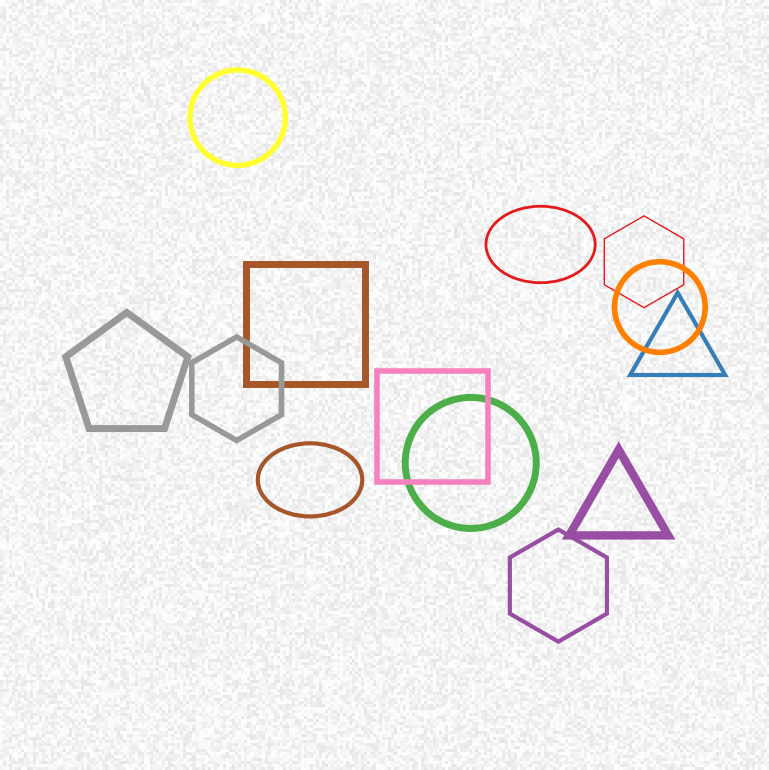[{"shape": "hexagon", "thickness": 0.5, "radius": 0.3, "center": [0.836, 0.66]}, {"shape": "oval", "thickness": 1, "radius": 0.35, "center": [0.702, 0.682]}, {"shape": "triangle", "thickness": 1.5, "radius": 0.36, "center": [0.88, 0.549]}, {"shape": "circle", "thickness": 2.5, "radius": 0.43, "center": [0.611, 0.399]}, {"shape": "triangle", "thickness": 3, "radius": 0.37, "center": [0.804, 0.342]}, {"shape": "hexagon", "thickness": 1.5, "radius": 0.36, "center": [0.725, 0.24]}, {"shape": "circle", "thickness": 2, "radius": 0.29, "center": [0.857, 0.601]}, {"shape": "circle", "thickness": 2, "radius": 0.31, "center": [0.309, 0.847]}, {"shape": "square", "thickness": 2.5, "radius": 0.39, "center": [0.397, 0.579]}, {"shape": "oval", "thickness": 1.5, "radius": 0.34, "center": [0.403, 0.377]}, {"shape": "square", "thickness": 2, "radius": 0.36, "center": [0.562, 0.446]}, {"shape": "pentagon", "thickness": 2.5, "radius": 0.42, "center": [0.165, 0.511]}, {"shape": "hexagon", "thickness": 2, "radius": 0.34, "center": [0.307, 0.495]}]